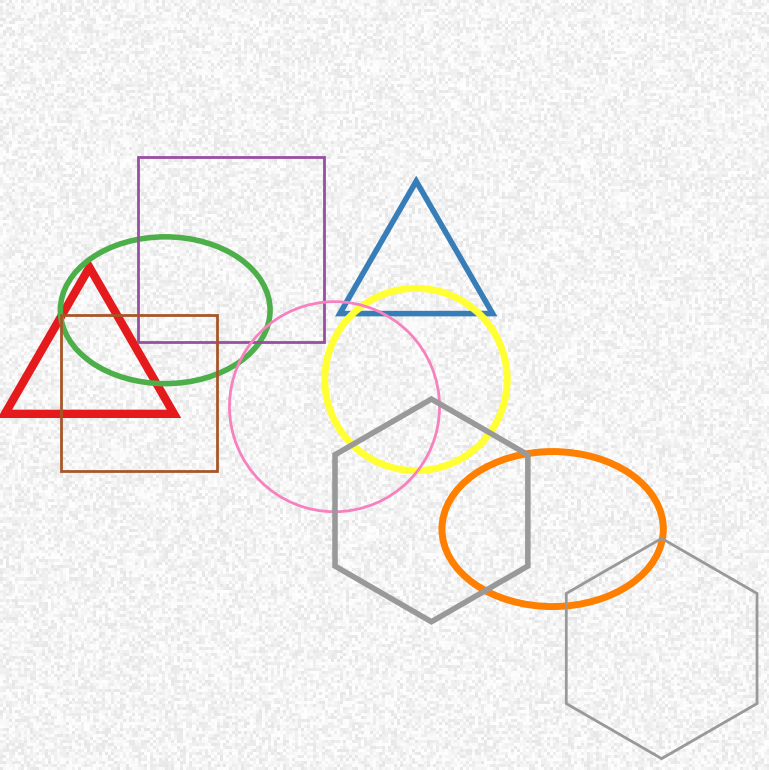[{"shape": "triangle", "thickness": 3, "radius": 0.63, "center": [0.116, 0.526]}, {"shape": "triangle", "thickness": 2, "radius": 0.57, "center": [0.541, 0.65]}, {"shape": "oval", "thickness": 2, "radius": 0.68, "center": [0.215, 0.597]}, {"shape": "square", "thickness": 1, "radius": 0.6, "center": [0.3, 0.676]}, {"shape": "oval", "thickness": 2.5, "radius": 0.72, "center": [0.718, 0.313]}, {"shape": "circle", "thickness": 2.5, "radius": 0.59, "center": [0.54, 0.507]}, {"shape": "square", "thickness": 1, "radius": 0.51, "center": [0.18, 0.49]}, {"shape": "circle", "thickness": 1, "radius": 0.68, "center": [0.434, 0.472]}, {"shape": "hexagon", "thickness": 1, "radius": 0.72, "center": [0.859, 0.158]}, {"shape": "hexagon", "thickness": 2, "radius": 0.72, "center": [0.56, 0.337]}]